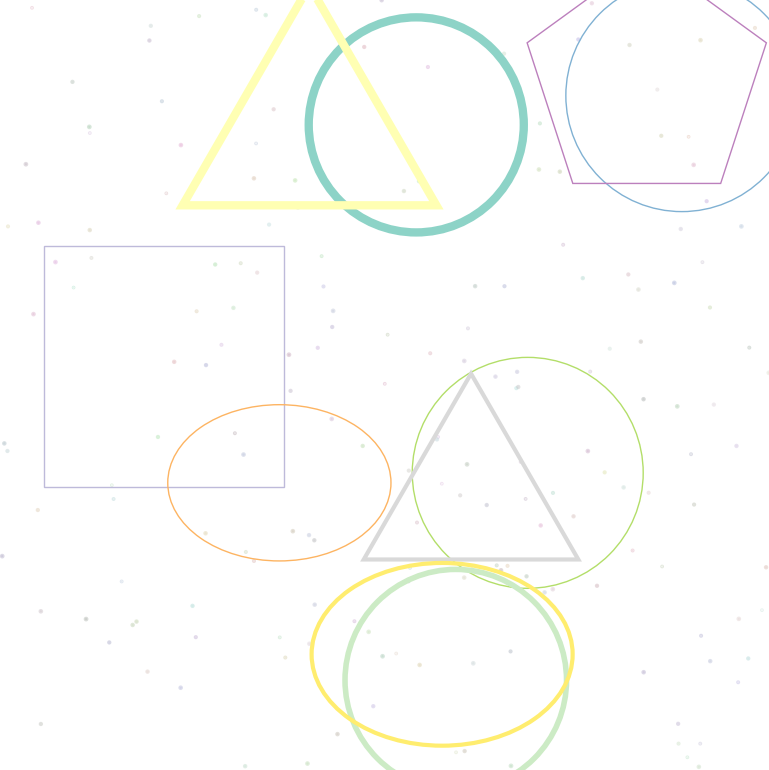[{"shape": "circle", "thickness": 3, "radius": 0.7, "center": [0.541, 0.838]}, {"shape": "triangle", "thickness": 3, "radius": 0.95, "center": [0.402, 0.828]}, {"shape": "square", "thickness": 0.5, "radius": 0.78, "center": [0.213, 0.524]}, {"shape": "circle", "thickness": 0.5, "radius": 0.75, "center": [0.886, 0.876]}, {"shape": "oval", "thickness": 0.5, "radius": 0.72, "center": [0.363, 0.373]}, {"shape": "circle", "thickness": 0.5, "radius": 0.75, "center": [0.685, 0.386]}, {"shape": "triangle", "thickness": 1.5, "radius": 0.8, "center": [0.612, 0.354]}, {"shape": "pentagon", "thickness": 0.5, "radius": 0.82, "center": [0.84, 0.894]}, {"shape": "circle", "thickness": 2, "radius": 0.72, "center": [0.592, 0.117]}, {"shape": "oval", "thickness": 1.5, "radius": 0.85, "center": [0.574, 0.15]}]